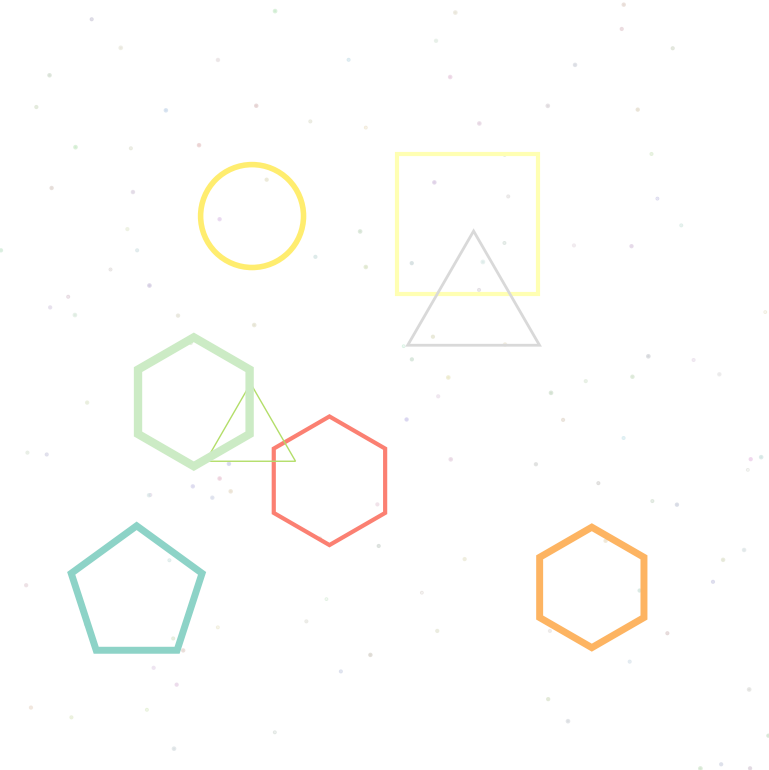[{"shape": "pentagon", "thickness": 2.5, "radius": 0.45, "center": [0.177, 0.228]}, {"shape": "square", "thickness": 1.5, "radius": 0.46, "center": [0.607, 0.709]}, {"shape": "hexagon", "thickness": 1.5, "radius": 0.42, "center": [0.428, 0.376]}, {"shape": "hexagon", "thickness": 2.5, "radius": 0.39, "center": [0.769, 0.237]}, {"shape": "triangle", "thickness": 0.5, "radius": 0.34, "center": [0.325, 0.435]}, {"shape": "triangle", "thickness": 1, "radius": 0.49, "center": [0.615, 0.601]}, {"shape": "hexagon", "thickness": 3, "radius": 0.42, "center": [0.252, 0.478]}, {"shape": "circle", "thickness": 2, "radius": 0.33, "center": [0.327, 0.719]}]